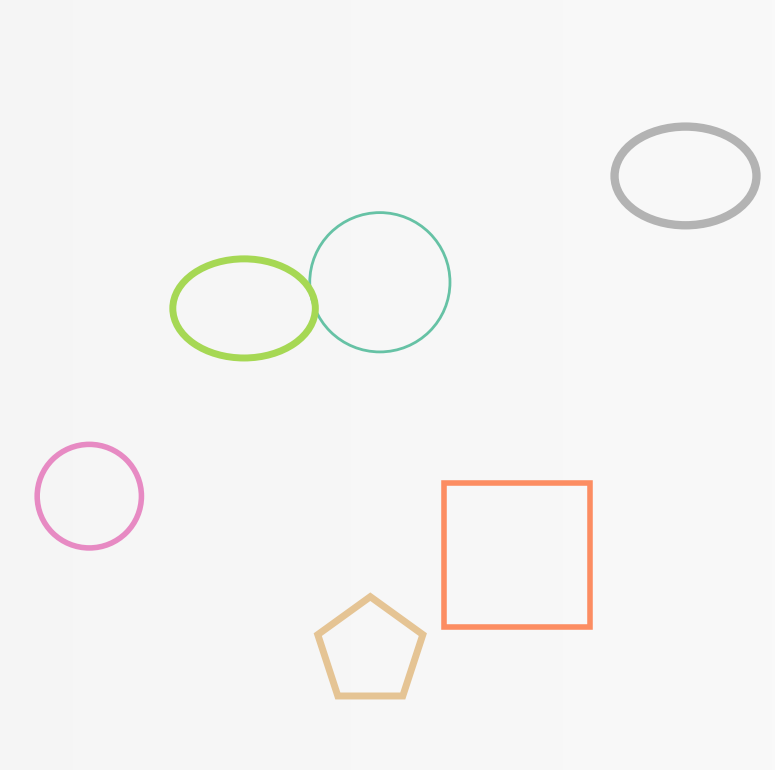[{"shape": "circle", "thickness": 1, "radius": 0.45, "center": [0.49, 0.633]}, {"shape": "square", "thickness": 2, "radius": 0.47, "center": [0.667, 0.279]}, {"shape": "circle", "thickness": 2, "radius": 0.34, "center": [0.115, 0.356]}, {"shape": "oval", "thickness": 2.5, "radius": 0.46, "center": [0.315, 0.599]}, {"shape": "pentagon", "thickness": 2.5, "radius": 0.36, "center": [0.478, 0.154]}, {"shape": "oval", "thickness": 3, "radius": 0.46, "center": [0.885, 0.772]}]